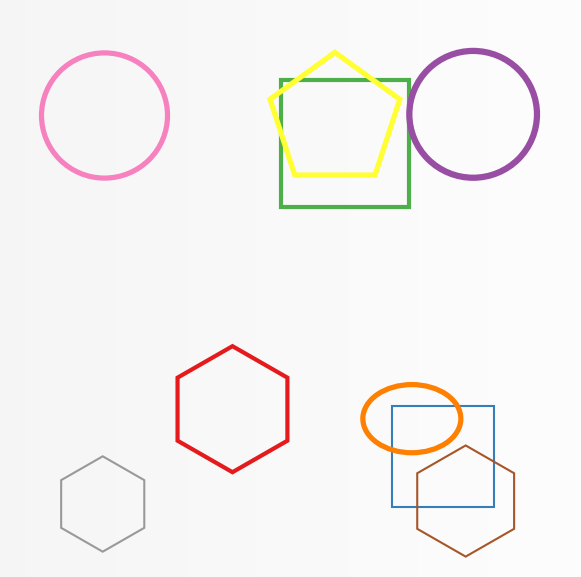[{"shape": "hexagon", "thickness": 2, "radius": 0.55, "center": [0.4, 0.291]}, {"shape": "square", "thickness": 1, "radius": 0.44, "center": [0.762, 0.208]}, {"shape": "square", "thickness": 2, "radius": 0.55, "center": [0.593, 0.75]}, {"shape": "circle", "thickness": 3, "radius": 0.55, "center": [0.814, 0.801]}, {"shape": "oval", "thickness": 2.5, "radius": 0.42, "center": [0.709, 0.274]}, {"shape": "pentagon", "thickness": 2.5, "radius": 0.59, "center": [0.576, 0.791]}, {"shape": "hexagon", "thickness": 1, "radius": 0.48, "center": [0.801, 0.132]}, {"shape": "circle", "thickness": 2.5, "radius": 0.54, "center": [0.18, 0.799]}, {"shape": "hexagon", "thickness": 1, "radius": 0.41, "center": [0.177, 0.126]}]